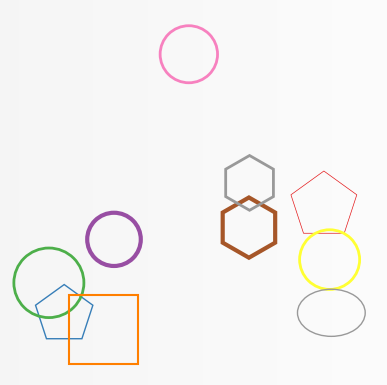[{"shape": "pentagon", "thickness": 0.5, "radius": 0.45, "center": [0.836, 0.466]}, {"shape": "pentagon", "thickness": 1, "radius": 0.39, "center": [0.166, 0.183]}, {"shape": "circle", "thickness": 2, "radius": 0.45, "center": [0.126, 0.265]}, {"shape": "circle", "thickness": 3, "radius": 0.35, "center": [0.294, 0.378]}, {"shape": "square", "thickness": 1.5, "radius": 0.45, "center": [0.267, 0.145]}, {"shape": "circle", "thickness": 2, "radius": 0.39, "center": [0.851, 0.326]}, {"shape": "hexagon", "thickness": 3, "radius": 0.39, "center": [0.642, 0.409]}, {"shape": "circle", "thickness": 2, "radius": 0.37, "center": [0.487, 0.859]}, {"shape": "hexagon", "thickness": 2, "radius": 0.36, "center": [0.644, 0.525]}, {"shape": "oval", "thickness": 1, "radius": 0.44, "center": [0.855, 0.188]}]